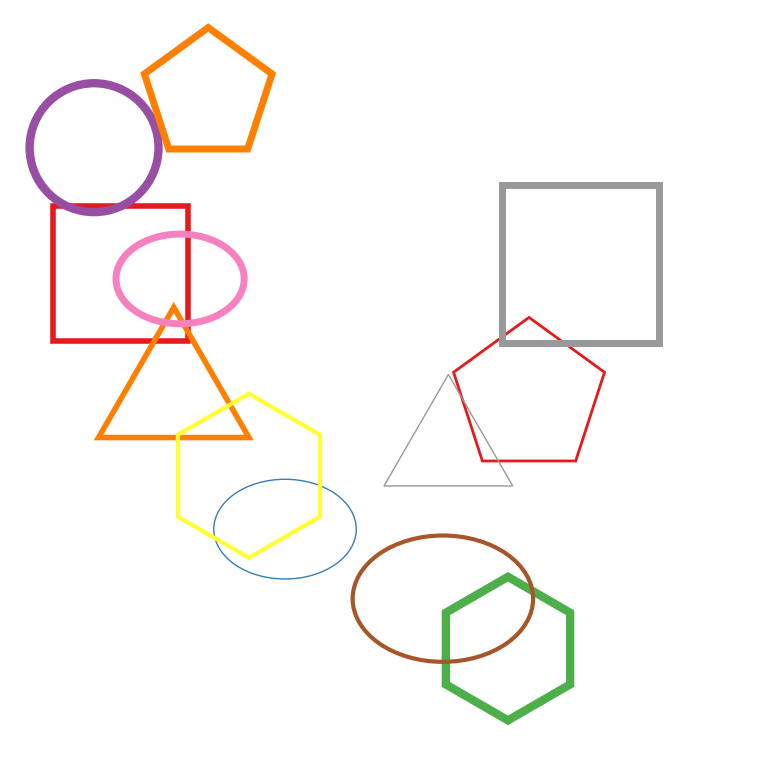[{"shape": "square", "thickness": 2, "radius": 0.44, "center": [0.157, 0.645]}, {"shape": "pentagon", "thickness": 1, "radius": 0.52, "center": [0.687, 0.485]}, {"shape": "oval", "thickness": 0.5, "radius": 0.46, "center": [0.37, 0.313]}, {"shape": "hexagon", "thickness": 3, "radius": 0.47, "center": [0.66, 0.158]}, {"shape": "circle", "thickness": 3, "radius": 0.42, "center": [0.122, 0.808]}, {"shape": "pentagon", "thickness": 2.5, "radius": 0.44, "center": [0.27, 0.877]}, {"shape": "triangle", "thickness": 2, "radius": 0.56, "center": [0.226, 0.488]}, {"shape": "hexagon", "thickness": 1.5, "radius": 0.53, "center": [0.323, 0.382]}, {"shape": "oval", "thickness": 1.5, "radius": 0.59, "center": [0.575, 0.223]}, {"shape": "oval", "thickness": 2.5, "radius": 0.42, "center": [0.234, 0.638]}, {"shape": "square", "thickness": 2.5, "radius": 0.51, "center": [0.754, 0.657]}, {"shape": "triangle", "thickness": 0.5, "radius": 0.48, "center": [0.582, 0.417]}]